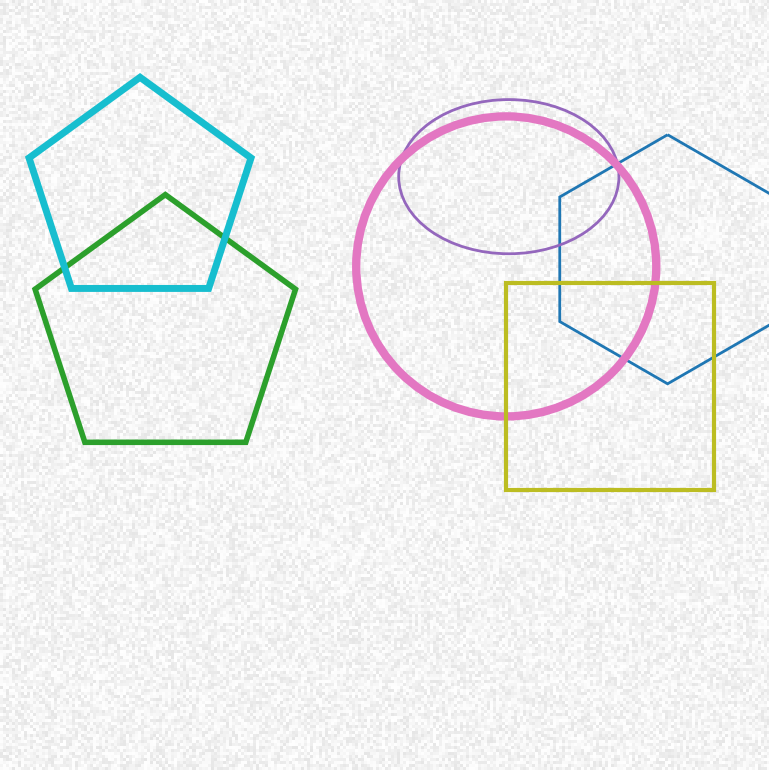[{"shape": "hexagon", "thickness": 1, "radius": 0.81, "center": [0.867, 0.663]}, {"shape": "pentagon", "thickness": 2, "radius": 0.89, "center": [0.215, 0.569]}, {"shape": "oval", "thickness": 1, "radius": 0.72, "center": [0.661, 0.771]}, {"shape": "circle", "thickness": 3, "radius": 0.97, "center": [0.657, 0.654]}, {"shape": "square", "thickness": 1.5, "radius": 0.67, "center": [0.793, 0.498]}, {"shape": "pentagon", "thickness": 2.5, "radius": 0.76, "center": [0.182, 0.748]}]